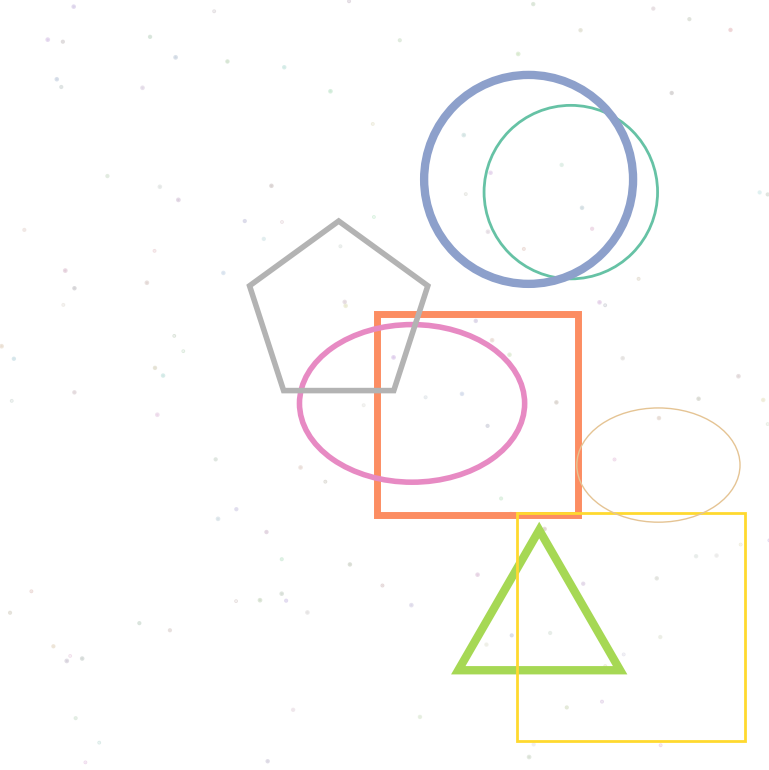[{"shape": "circle", "thickness": 1, "radius": 0.56, "center": [0.741, 0.751]}, {"shape": "square", "thickness": 2.5, "radius": 0.65, "center": [0.62, 0.461]}, {"shape": "circle", "thickness": 3, "radius": 0.68, "center": [0.687, 0.767]}, {"shape": "oval", "thickness": 2, "radius": 0.73, "center": [0.535, 0.476]}, {"shape": "triangle", "thickness": 3, "radius": 0.61, "center": [0.7, 0.19]}, {"shape": "square", "thickness": 1, "radius": 0.74, "center": [0.819, 0.186]}, {"shape": "oval", "thickness": 0.5, "radius": 0.53, "center": [0.855, 0.396]}, {"shape": "pentagon", "thickness": 2, "radius": 0.61, "center": [0.44, 0.591]}]